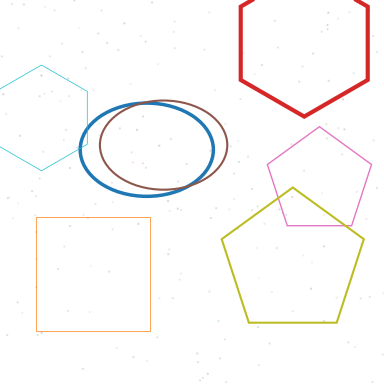[{"shape": "oval", "thickness": 2.5, "radius": 0.86, "center": [0.381, 0.611]}, {"shape": "square", "thickness": 0.5, "radius": 0.74, "center": [0.241, 0.288]}, {"shape": "hexagon", "thickness": 3, "radius": 0.95, "center": [0.79, 0.888]}, {"shape": "oval", "thickness": 1.5, "radius": 0.83, "center": [0.425, 0.623]}, {"shape": "pentagon", "thickness": 1, "radius": 0.71, "center": [0.83, 0.529]}, {"shape": "pentagon", "thickness": 1.5, "radius": 0.97, "center": [0.76, 0.319]}, {"shape": "hexagon", "thickness": 0.5, "radius": 0.69, "center": [0.108, 0.694]}]